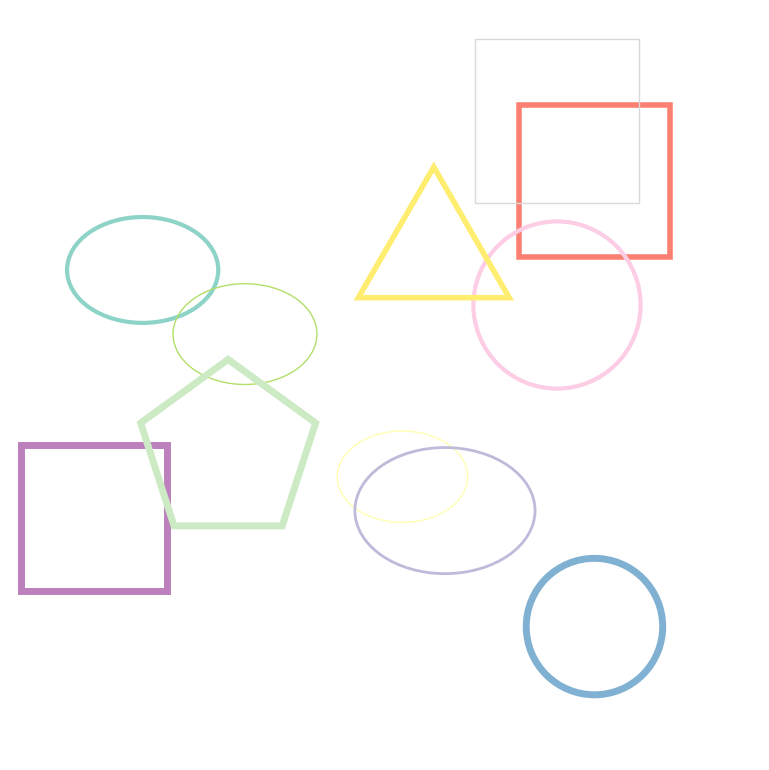[{"shape": "oval", "thickness": 1.5, "radius": 0.49, "center": [0.185, 0.649]}, {"shape": "oval", "thickness": 0.5, "radius": 0.42, "center": [0.523, 0.381]}, {"shape": "oval", "thickness": 1, "radius": 0.58, "center": [0.578, 0.337]}, {"shape": "square", "thickness": 2, "radius": 0.49, "center": [0.772, 0.765]}, {"shape": "circle", "thickness": 2.5, "radius": 0.44, "center": [0.772, 0.186]}, {"shape": "oval", "thickness": 0.5, "radius": 0.47, "center": [0.318, 0.566]}, {"shape": "circle", "thickness": 1.5, "radius": 0.54, "center": [0.723, 0.604]}, {"shape": "square", "thickness": 0.5, "radius": 0.53, "center": [0.723, 0.843]}, {"shape": "square", "thickness": 2.5, "radius": 0.47, "center": [0.122, 0.327]}, {"shape": "pentagon", "thickness": 2.5, "radius": 0.6, "center": [0.296, 0.414]}, {"shape": "triangle", "thickness": 2, "radius": 0.57, "center": [0.563, 0.67]}]